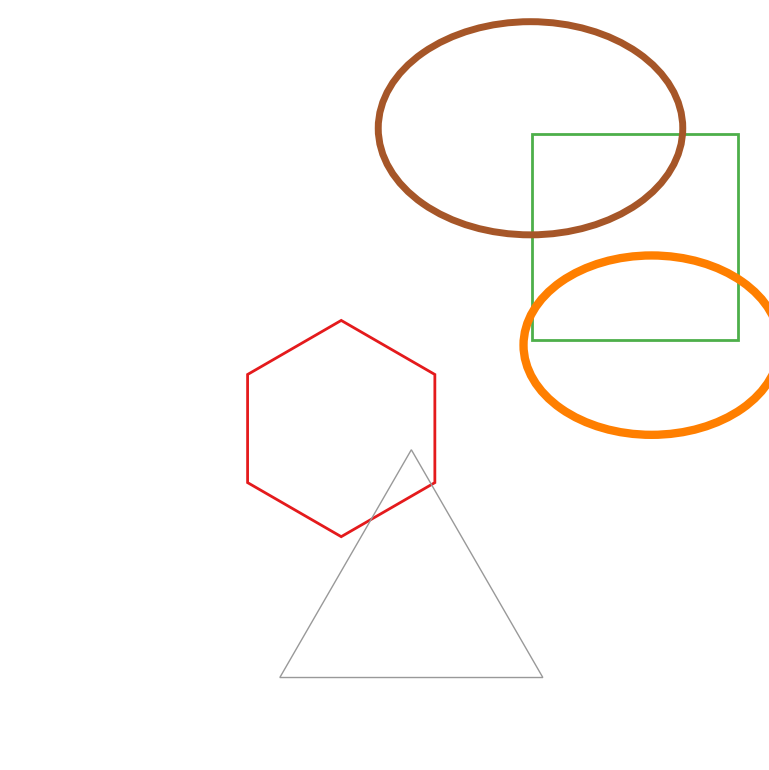[{"shape": "hexagon", "thickness": 1, "radius": 0.7, "center": [0.443, 0.443]}, {"shape": "square", "thickness": 1, "radius": 0.67, "center": [0.824, 0.693]}, {"shape": "oval", "thickness": 3, "radius": 0.83, "center": [0.846, 0.552]}, {"shape": "oval", "thickness": 2.5, "radius": 0.99, "center": [0.689, 0.833]}, {"shape": "triangle", "thickness": 0.5, "radius": 0.99, "center": [0.534, 0.219]}]